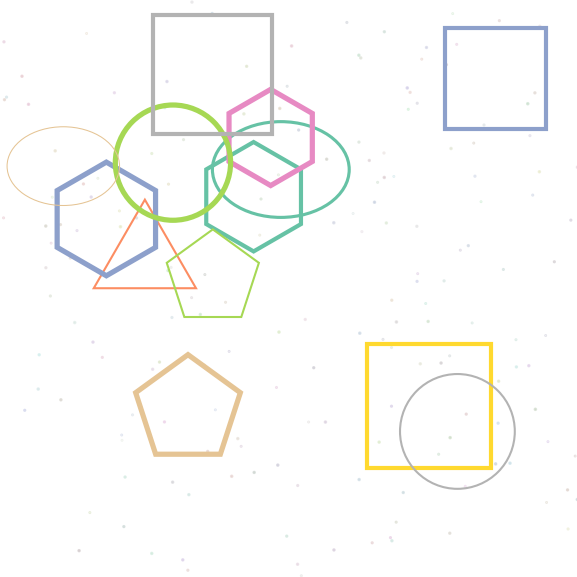[{"shape": "oval", "thickness": 1.5, "radius": 0.59, "center": [0.486, 0.706]}, {"shape": "hexagon", "thickness": 2, "radius": 0.47, "center": [0.439, 0.658]}, {"shape": "triangle", "thickness": 1, "radius": 0.51, "center": [0.251, 0.551]}, {"shape": "hexagon", "thickness": 2.5, "radius": 0.49, "center": [0.184, 0.62]}, {"shape": "square", "thickness": 2, "radius": 0.44, "center": [0.858, 0.863]}, {"shape": "hexagon", "thickness": 2.5, "radius": 0.42, "center": [0.469, 0.761]}, {"shape": "circle", "thickness": 2.5, "radius": 0.5, "center": [0.299, 0.718]}, {"shape": "pentagon", "thickness": 1, "radius": 0.42, "center": [0.369, 0.518]}, {"shape": "square", "thickness": 2, "radius": 0.54, "center": [0.743, 0.296]}, {"shape": "pentagon", "thickness": 2.5, "radius": 0.48, "center": [0.326, 0.29]}, {"shape": "oval", "thickness": 0.5, "radius": 0.49, "center": [0.11, 0.711]}, {"shape": "square", "thickness": 2, "radius": 0.52, "center": [0.368, 0.87]}, {"shape": "circle", "thickness": 1, "radius": 0.5, "center": [0.792, 0.252]}]